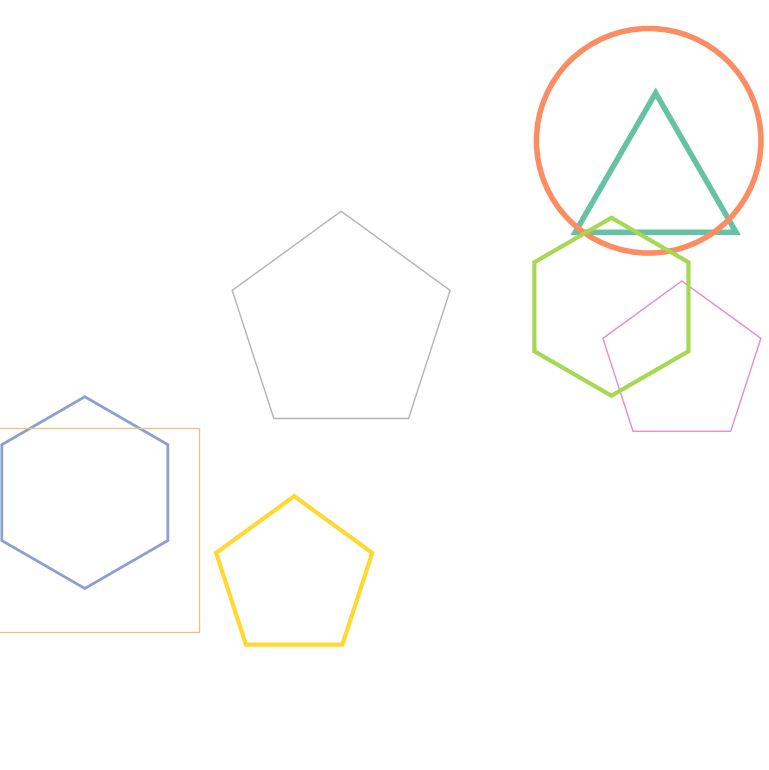[{"shape": "triangle", "thickness": 2, "radius": 0.6, "center": [0.851, 0.759]}, {"shape": "circle", "thickness": 2, "radius": 0.73, "center": [0.842, 0.817]}, {"shape": "hexagon", "thickness": 1, "radius": 0.62, "center": [0.11, 0.36]}, {"shape": "pentagon", "thickness": 0.5, "radius": 0.54, "center": [0.886, 0.527]}, {"shape": "hexagon", "thickness": 1.5, "radius": 0.58, "center": [0.794, 0.602]}, {"shape": "pentagon", "thickness": 1.5, "radius": 0.53, "center": [0.382, 0.249]}, {"shape": "square", "thickness": 0.5, "radius": 0.66, "center": [0.126, 0.311]}, {"shape": "pentagon", "thickness": 0.5, "radius": 0.74, "center": [0.443, 0.577]}]